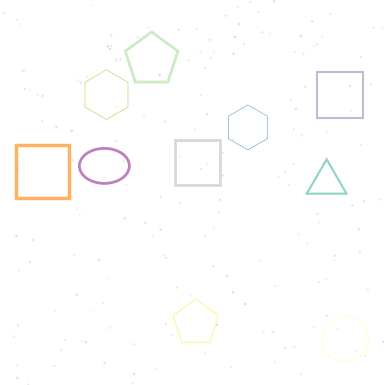[{"shape": "triangle", "thickness": 1.5, "radius": 0.3, "center": [0.848, 0.527]}, {"shape": "circle", "thickness": 0.5, "radius": 0.3, "center": [0.897, 0.119]}, {"shape": "square", "thickness": 1.5, "radius": 0.3, "center": [0.882, 0.752]}, {"shape": "hexagon", "thickness": 0.5, "radius": 0.29, "center": [0.644, 0.669]}, {"shape": "square", "thickness": 2.5, "radius": 0.34, "center": [0.11, 0.554]}, {"shape": "hexagon", "thickness": 0.5, "radius": 0.32, "center": [0.277, 0.754]}, {"shape": "square", "thickness": 2, "radius": 0.29, "center": [0.513, 0.577]}, {"shape": "oval", "thickness": 2, "radius": 0.32, "center": [0.271, 0.569]}, {"shape": "pentagon", "thickness": 2, "radius": 0.36, "center": [0.394, 0.845]}, {"shape": "pentagon", "thickness": 0.5, "radius": 0.31, "center": [0.508, 0.161]}]